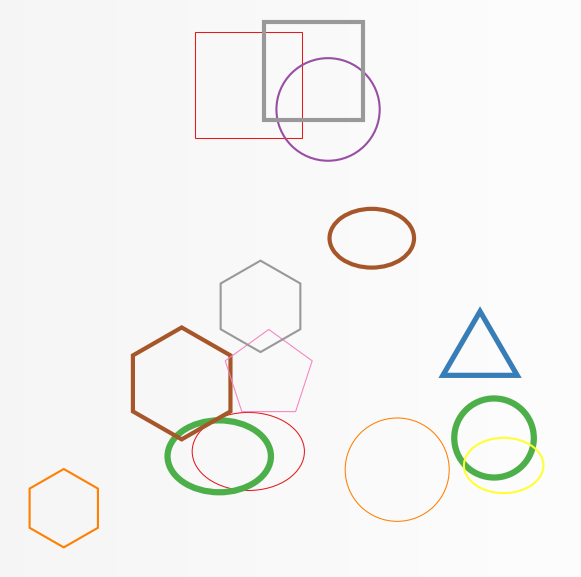[{"shape": "oval", "thickness": 0.5, "radius": 0.48, "center": [0.427, 0.217]}, {"shape": "square", "thickness": 0.5, "radius": 0.46, "center": [0.427, 0.852]}, {"shape": "triangle", "thickness": 2.5, "radius": 0.37, "center": [0.826, 0.386]}, {"shape": "oval", "thickness": 3, "radius": 0.44, "center": [0.377, 0.209]}, {"shape": "circle", "thickness": 3, "radius": 0.34, "center": [0.85, 0.241]}, {"shape": "circle", "thickness": 1, "radius": 0.44, "center": [0.564, 0.81]}, {"shape": "hexagon", "thickness": 1, "radius": 0.34, "center": [0.11, 0.119]}, {"shape": "circle", "thickness": 0.5, "radius": 0.45, "center": [0.683, 0.186]}, {"shape": "oval", "thickness": 1, "radius": 0.34, "center": [0.867, 0.193]}, {"shape": "oval", "thickness": 2, "radius": 0.36, "center": [0.64, 0.587]}, {"shape": "hexagon", "thickness": 2, "radius": 0.48, "center": [0.313, 0.335]}, {"shape": "pentagon", "thickness": 0.5, "radius": 0.39, "center": [0.462, 0.35]}, {"shape": "hexagon", "thickness": 1, "radius": 0.4, "center": [0.448, 0.469]}, {"shape": "square", "thickness": 2, "radius": 0.42, "center": [0.539, 0.877]}]